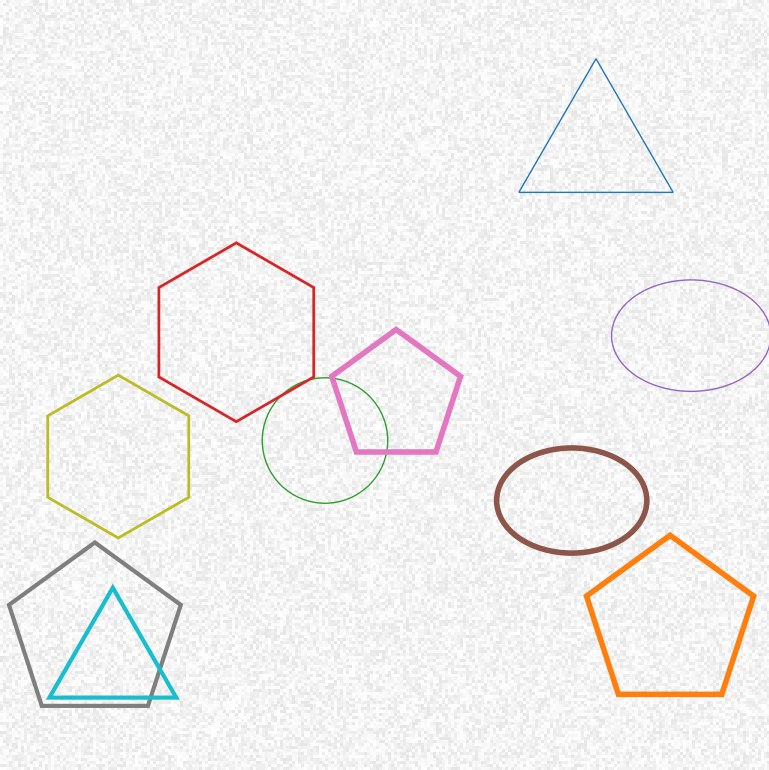[{"shape": "triangle", "thickness": 0.5, "radius": 0.58, "center": [0.774, 0.808]}, {"shape": "pentagon", "thickness": 2, "radius": 0.57, "center": [0.87, 0.191]}, {"shape": "circle", "thickness": 0.5, "radius": 0.41, "center": [0.422, 0.428]}, {"shape": "hexagon", "thickness": 1, "radius": 0.58, "center": [0.307, 0.568]}, {"shape": "oval", "thickness": 0.5, "radius": 0.52, "center": [0.898, 0.564]}, {"shape": "oval", "thickness": 2, "radius": 0.49, "center": [0.743, 0.35]}, {"shape": "pentagon", "thickness": 2, "radius": 0.44, "center": [0.514, 0.484]}, {"shape": "pentagon", "thickness": 1.5, "radius": 0.59, "center": [0.123, 0.178]}, {"shape": "hexagon", "thickness": 1, "radius": 0.53, "center": [0.154, 0.407]}, {"shape": "triangle", "thickness": 1.5, "radius": 0.48, "center": [0.147, 0.142]}]